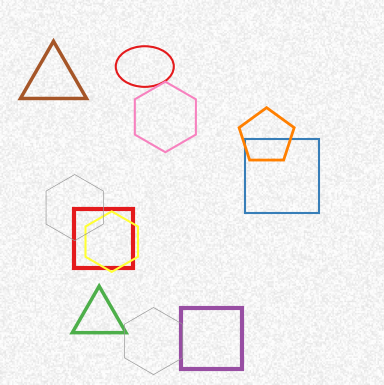[{"shape": "oval", "thickness": 1.5, "radius": 0.38, "center": [0.376, 0.827]}, {"shape": "square", "thickness": 3, "radius": 0.38, "center": [0.269, 0.382]}, {"shape": "square", "thickness": 1.5, "radius": 0.48, "center": [0.733, 0.543]}, {"shape": "triangle", "thickness": 2.5, "radius": 0.4, "center": [0.258, 0.176]}, {"shape": "square", "thickness": 3, "radius": 0.39, "center": [0.55, 0.121]}, {"shape": "pentagon", "thickness": 2, "radius": 0.38, "center": [0.693, 0.645]}, {"shape": "hexagon", "thickness": 1.5, "radius": 0.39, "center": [0.29, 0.372]}, {"shape": "triangle", "thickness": 2.5, "radius": 0.5, "center": [0.139, 0.794]}, {"shape": "hexagon", "thickness": 1.5, "radius": 0.46, "center": [0.429, 0.696]}, {"shape": "hexagon", "thickness": 0.5, "radius": 0.43, "center": [0.194, 0.461]}, {"shape": "hexagon", "thickness": 0.5, "radius": 0.44, "center": [0.399, 0.114]}]